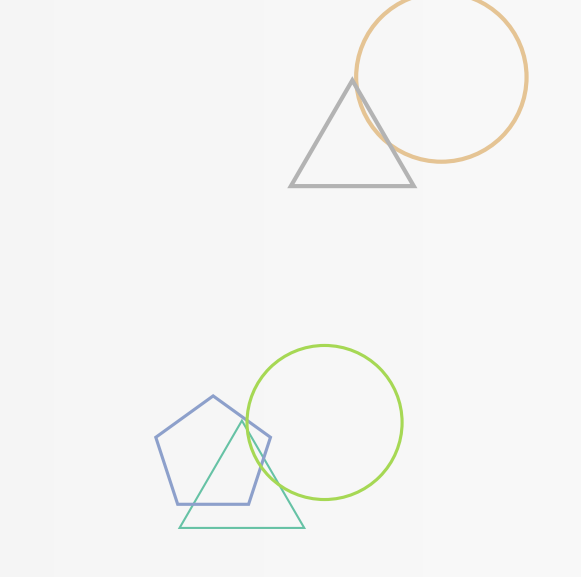[{"shape": "triangle", "thickness": 1, "radius": 0.62, "center": [0.416, 0.147]}, {"shape": "pentagon", "thickness": 1.5, "radius": 0.52, "center": [0.367, 0.21]}, {"shape": "circle", "thickness": 1.5, "radius": 0.67, "center": [0.558, 0.268]}, {"shape": "circle", "thickness": 2, "radius": 0.73, "center": [0.759, 0.866]}, {"shape": "triangle", "thickness": 2, "radius": 0.61, "center": [0.606, 0.738]}]